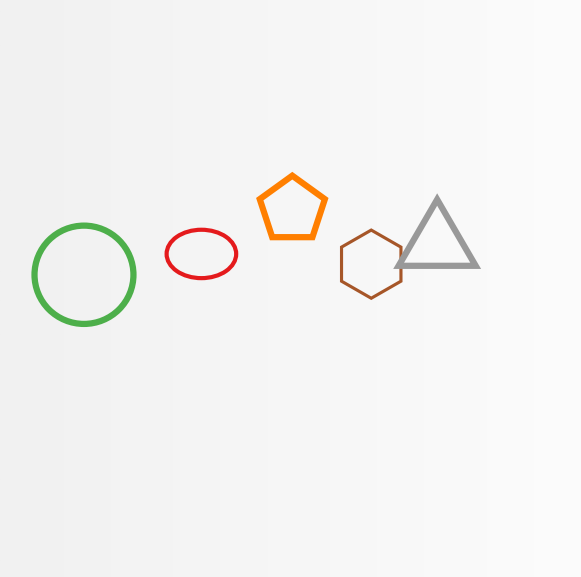[{"shape": "oval", "thickness": 2, "radius": 0.3, "center": [0.346, 0.559]}, {"shape": "circle", "thickness": 3, "radius": 0.43, "center": [0.144, 0.523]}, {"shape": "pentagon", "thickness": 3, "radius": 0.29, "center": [0.503, 0.636]}, {"shape": "hexagon", "thickness": 1.5, "radius": 0.3, "center": [0.639, 0.542]}, {"shape": "triangle", "thickness": 3, "radius": 0.38, "center": [0.752, 0.577]}]